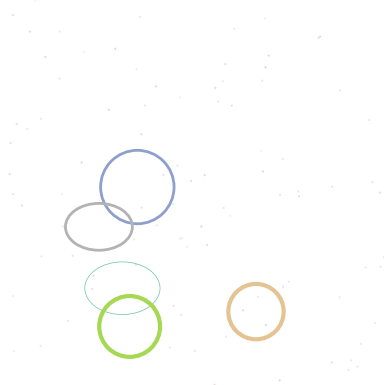[{"shape": "oval", "thickness": 0.5, "radius": 0.49, "center": [0.318, 0.251]}, {"shape": "circle", "thickness": 2, "radius": 0.48, "center": [0.357, 0.514]}, {"shape": "circle", "thickness": 3, "radius": 0.4, "center": [0.337, 0.152]}, {"shape": "circle", "thickness": 3, "radius": 0.36, "center": [0.665, 0.191]}, {"shape": "oval", "thickness": 2, "radius": 0.43, "center": [0.257, 0.411]}]